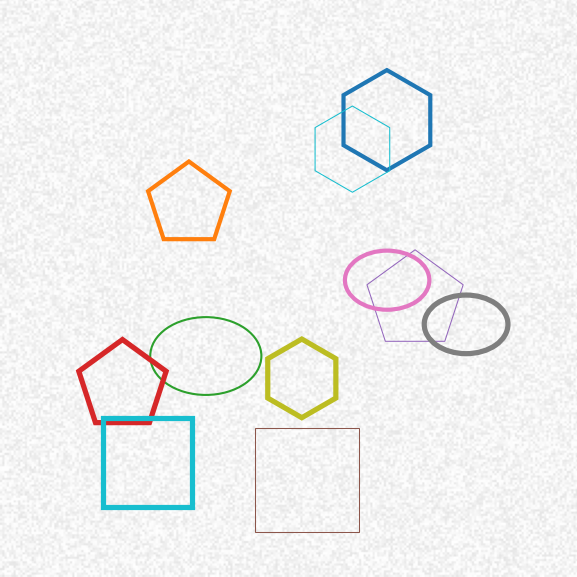[{"shape": "hexagon", "thickness": 2, "radius": 0.43, "center": [0.67, 0.791]}, {"shape": "pentagon", "thickness": 2, "radius": 0.37, "center": [0.327, 0.645]}, {"shape": "oval", "thickness": 1, "radius": 0.48, "center": [0.356, 0.383]}, {"shape": "pentagon", "thickness": 2.5, "radius": 0.4, "center": [0.212, 0.332]}, {"shape": "pentagon", "thickness": 0.5, "radius": 0.44, "center": [0.719, 0.479]}, {"shape": "square", "thickness": 0.5, "radius": 0.45, "center": [0.532, 0.168]}, {"shape": "oval", "thickness": 2, "radius": 0.37, "center": [0.67, 0.514]}, {"shape": "oval", "thickness": 2.5, "radius": 0.36, "center": [0.807, 0.437]}, {"shape": "hexagon", "thickness": 2.5, "radius": 0.34, "center": [0.523, 0.344]}, {"shape": "hexagon", "thickness": 0.5, "radius": 0.37, "center": [0.61, 0.741]}, {"shape": "square", "thickness": 2.5, "radius": 0.38, "center": [0.256, 0.199]}]